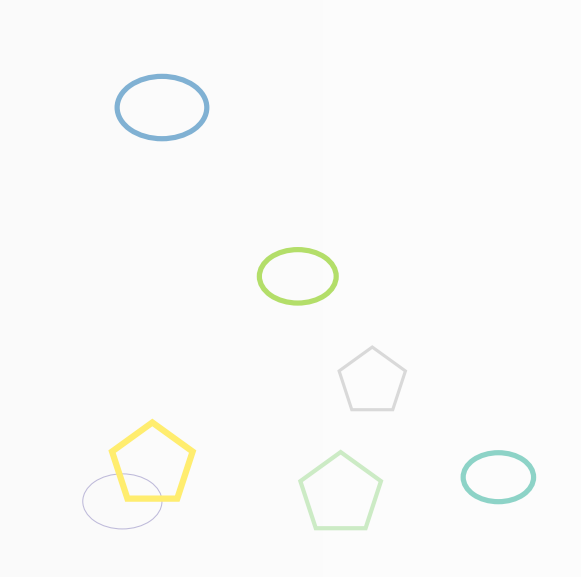[{"shape": "oval", "thickness": 2.5, "radius": 0.3, "center": [0.857, 0.173]}, {"shape": "oval", "thickness": 0.5, "radius": 0.34, "center": [0.211, 0.131]}, {"shape": "oval", "thickness": 2.5, "radius": 0.39, "center": [0.279, 0.813]}, {"shape": "oval", "thickness": 2.5, "radius": 0.33, "center": [0.512, 0.521]}, {"shape": "pentagon", "thickness": 1.5, "radius": 0.3, "center": [0.64, 0.338]}, {"shape": "pentagon", "thickness": 2, "radius": 0.36, "center": [0.586, 0.143]}, {"shape": "pentagon", "thickness": 3, "radius": 0.36, "center": [0.262, 0.195]}]